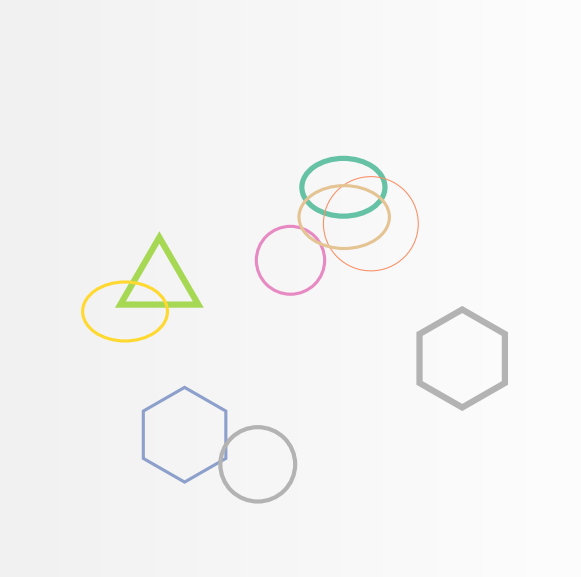[{"shape": "oval", "thickness": 2.5, "radius": 0.36, "center": [0.591, 0.675]}, {"shape": "circle", "thickness": 0.5, "radius": 0.41, "center": [0.638, 0.612]}, {"shape": "hexagon", "thickness": 1.5, "radius": 0.41, "center": [0.318, 0.246]}, {"shape": "circle", "thickness": 1.5, "radius": 0.29, "center": [0.5, 0.548]}, {"shape": "triangle", "thickness": 3, "radius": 0.39, "center": [0.274, 0.51]}, {"shape": "oval", "thickness": 1.5, "radius": 0.36, "center": [0.215, 0.46]}, {"shape": "oval", "thickness": 1.5, "radius": 0.39, "center": [0.592, 0.623]}, {"shape": "hexagon", "thickness": 3, "radius": 0.42, "center": [0.795, 0.378]}, {"shape": "circle", "thickness": 2, "radius": 0.32, "center": [0.443, 0.195]}]